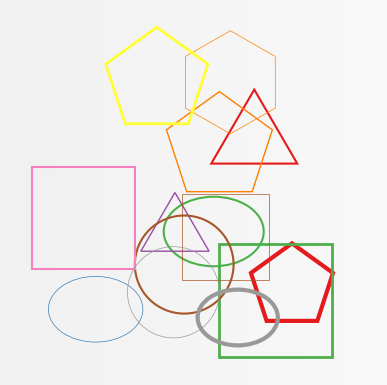[{"shape": "triangle", "thickness": 1.5, "radius": 0.64, "center": [0.656, 0.639]}, {"shape": "pentagon", "thickness": 3, "radius": 0.56, "center": [0.753, 0.257]}, {"shape": "oval", "thickness": 0.5, "radius": 0.61, "center": [0.247, 0.197]}, {"shape": "square", "thickness": 2, "radius": 0.73, "center": [0.712, 0.22]}, {"shape": "oval", "thickness": 1.5, "radius": 0.65, "center": [0.552, 0.399]}, {"shape": "triangle", "thickness": 1, "radius": 0.51, "center": [0.451, 0.398]}, {"shape": "pentagon", "thickness": 1, "radius": 0.72, "center": [0.566, 0.618]}, {"shape": "hexagon", "thickness": 0.5, "radius": 0.67, "center": [0.594, 0.786]}, {"shape": "pentagon", "thickness": 2, "radius": 0.69, "center": [0.405, 0.791]}, {"shape": "circle", "thickness": 1.5, "radius": 0.64, "center": [0.475, 0.313]}, {"shape": "square", "thickness": 0.5, "radius": 0.56, "center": [0.582, 0.384]}, {"shape": "square", "thickness": 1.5, "radius": 0.66, "center": [0.216, 0.434]}, {"shape": "circle", "thickness": 0.5, "radius": 0.59, "center": [0.447, 0.241]}, {"shape": "oval", "thickness": 3, "radius": 0.52, "center": [0.613, 0.175]}]